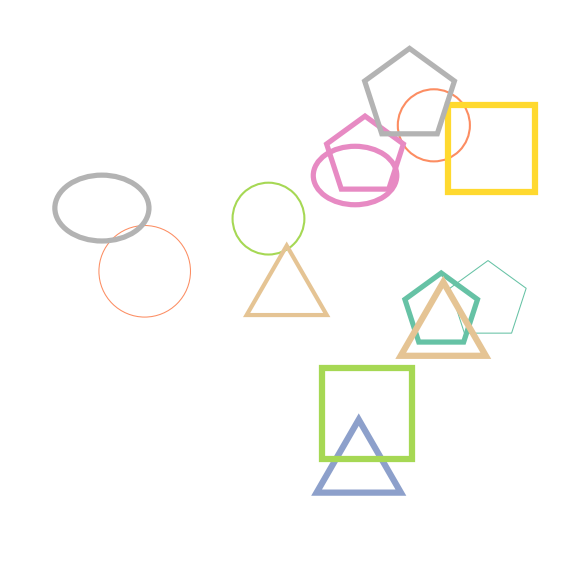[{"shape": "pentagon", "thickness": 0.5, "radius": 0.35, "center": [0.845, 0.478]}, {"shape": "pentagon", "thickness": 2.5, "radius": 0.33, "center": [0.764, 0.46]}, {"shape": "circle", "thickness": 1, "radius": 0.31, "center": [0.751, 0.782]}, {"shape": "circle", "thickness": 0.5, "radius": 0.4, "center": [0.251, 0.529]}, {"shape": "triangle", "thickness": 3, "radius": 0.42, "center": [0.621, 0.188]}, {"shape": "pentagon", "thickness": 2.5, "radius": 0.35, "center": [0.632, 0.728]}, {"shape": "oval", "thickness": 2.5, "radius": 0.36, "center": [0.615, 0.695]}, {"shape": "square", "thickness": 3, "radius": 0.39, "center": [0.635, 0.283]}, {"shape": "circle", "thickness": 1, "radius": 0.31, "center": [0.465, 0.621]}, {"shape": "square", "thickness": 3, "radius": 0.38, "center": [0.851, 0.742]}, {"shape": "triangle", "thickness": 3, "radius": 0.43, "center": [0.768, 0.426]}, {"shape": "triangle", "thickness": 2, "radius": 0.4, "center": [0.496, 0.494]}, {"shape": "oval", "thickness": 2.5, "radius": 0.41, "center": [0.176, 0.639]}, {"shape": "pentagon", "thickness": 2.5, "radius": 0.41, "center": [0.709, 0.834]}]